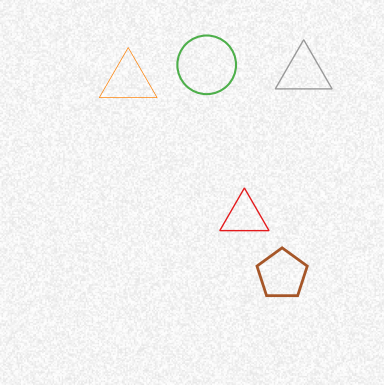[{"shape": "triangle", "thickness": 1, "radius": 0.37, "center": [0.635, 0.438]}, {"shape": "circle", "thickness": 1.5, "radius": 0.38, "center": [0.537, 0.832]}, {"shape": "triangle", "thickness": 0.5, "radius": 0.43, "center": [0.333, 0.79]}, {"shape": "pentagon", "thickness": 2, "radius": 0.34, "center": [0.733, 0.288]}, {"shape": "triangle", "thickness": 1, "radius": 0.43, "center": [0.789, 0.812]}]